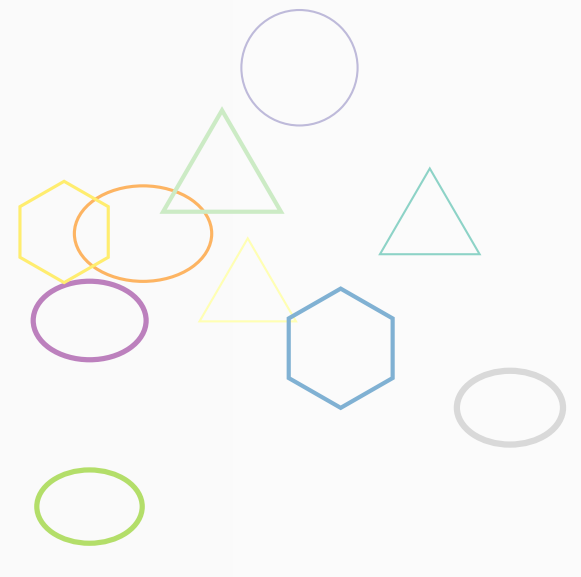[{"shape": "triangle", "thickness": 1, "radius": 0.49, "center": [0.739, 0.608]}, {"shape": "triangle", "thickness": 1, "radius": 0.48, "center": [0.426, 0.491]}, {"shape": "circle", "thickness": 1, "radius": 0.5, "center": [0.515, 0.882]}, {"shape": "hexagon", "thickness": 2, "radius": 0.52, "center": [0.586, 0.396]}, {"shape": "oval", "thickness": 1.5, "radius": 0.59, "center": [0.246, 0.595]}, {"shape": "oval", "thickness": 2.5, "radius": 0.45, "center": [0.154, 0.122]}, {"shape": "oval", "thickness": 3, "radius": 0.46, "center": [0.877, 0.293]}, {"shape": "oval", "thickness": 2.5, "radius": 0.49, "center": [0.154, 0.444]}, {"shape": "triangle", "thickness": 2, "radius": 0.59, "center": [0.382, 0.691]}, {"shape": "hexagon", "thickness": 1.5, "radius": 0.44, "center": [0.11, 0.597]}]